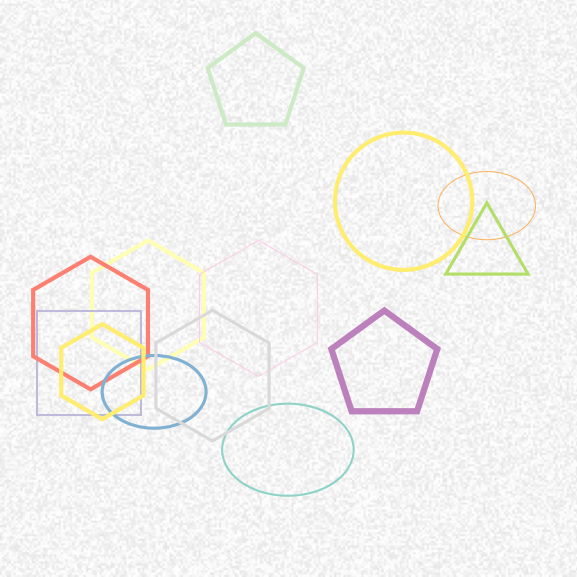[{"shape": "oval", "thickness": 1, "radius": 0.57, "center": [0.499, 0.22]}, {"shape": "hexagon", "thickness": 2, "radius": 0.56, "center": [0.256, 0.471]}, {"shape": "square", "thickness": 1, "radius": 0.45, "center": [0.155, 0.371]}, {"shape": "hexagon", "thickness": 2, "radius": 0.57, "center": [0.157, 0.44]}, {"shape": "oval", "thickness": 1.5, "radius": 0.45, "center": [0.267, 0.321]}, {"shape": "oval", "thickness": 0.5, "radius": 0.42, "center": [0.843, 0.643]}, {"shape": "triangle", "thickness": 1.5, "radius": 0.41, "center": [0.843, 0.566]}, {"shape": "hexagon", "thickness": 0.5, "radius": 0.59, "center": [0.448, 0.465]}, {"shape": "hexagon", "thickness": 1.5, "radius": 0.57, "center": [0.368, 0.349]}, {"shape": "pentagon", "thickness": 3, "radius": 0.48, "center": [0.665, 0.365]}, {"shape": "pentagon", "thickness": 2, "radius": 0.44, "center": [0.443, 0.854]}, {"shape": "hexagon", "thickness": 2, "radius": 0.41, "center": [0.177, 0.356]}, {"shape": "circle", "thickness": 2, "radius": 0.59, "center": [0.699, 0.651]}]